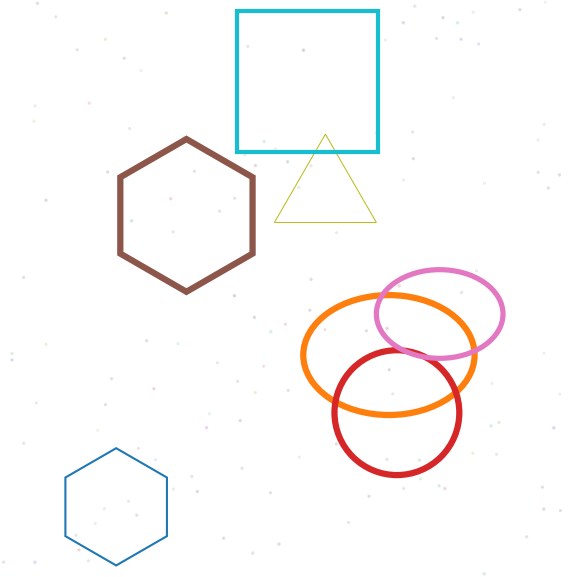[{"shape": "hexagon", "thickness": 1, "radius": 0.51, "center": [0.201, 0.122]}, {"shape": "oval", "thickness": 3, "radius": 0.74, "center": [0.673, 0.384]}, {"shape": "circle", "thickness": 3, "radius": 0.54, "center": [0.687, 0.285]}, {"shape": "hexagon", "thickness": 3, "radius": 0.66, "center": [0.323, 0.626]}, {"shape": "oval", "thickness": 2.5, "radius": 0.55, "center": [0.761, 0.455]}, {"shape": "triangle", "thickness": 0.5, "radius": 0.51, "center": [0.563, 0.665]}, {"shape": "square", "thickness": 2, "radius": 0.61, "center": [0.532, 0.858]}]